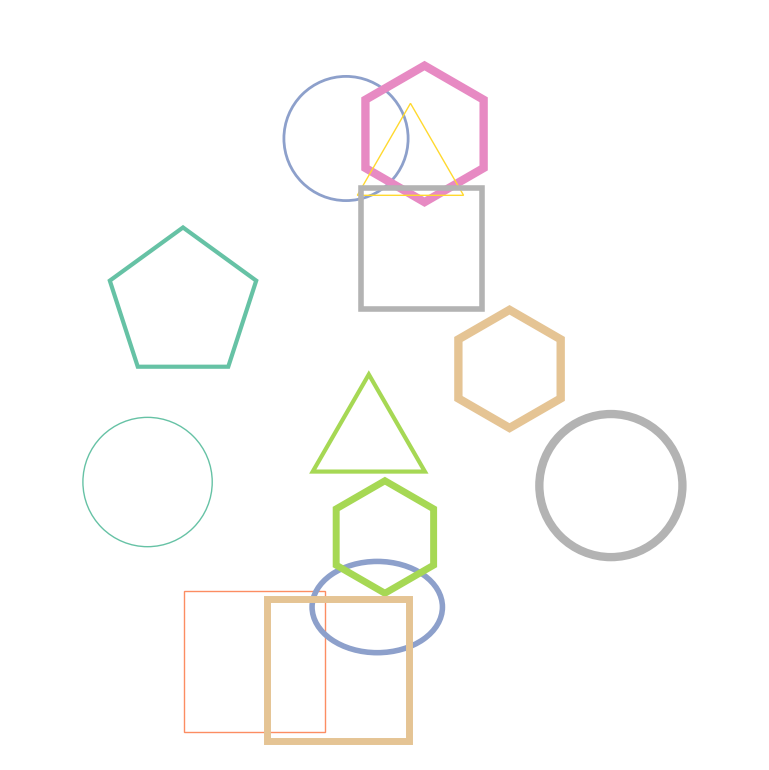[{"shape": "pentagon", "thickness": 1.5, "radius": 0.5, "center": [0.238, 0.605]}, {"shape": "circle", "thickness": 0.5, "radius": 0.42, "center": [0.192, 0.374]}, {"shape": "square", "thickness": 0.5, "radius": 0.46, "center": [0.331, 0.141]}, {"shape": "circle", "thickness": 1, "radius": 0.4, "center": [0.449, 0.82]}, {"shape": "oval", "thickness": 2, "radius": 0.42, "center": [0.49, 0.212]}, {"shape": "hexagon", "thickness": 3, "radius": 0.44, "center": [0.551, 0.826]}, {"shape": "hexagon", "thickness": 2.5, "radius": 0.37, "center": [0.5, 0.303]}, {"shape": "triangle", "thickness": 1.5, "radius": 0.42, "center": [0.479, 0.43]}, {"shape": "triangle", "thickness": 0.5, "radius": 0.4, "center": [0.533, 0.786]}, {"shape": "square", "thickness": 2.5, "radius": 0.46, "center": [0.439, 0.13]}, {"shape": "hexagon", "thickness": 3, "radius": 0.38, "center": [0.662, 0.521]}, {"shape": "square", "thickness": 2, "radius": 0.39, "center": [0.547, 0.677]}, {"shape": "circle", "thickness": 3, "radius": 0.46, "center": [0.793, 0.369]}]